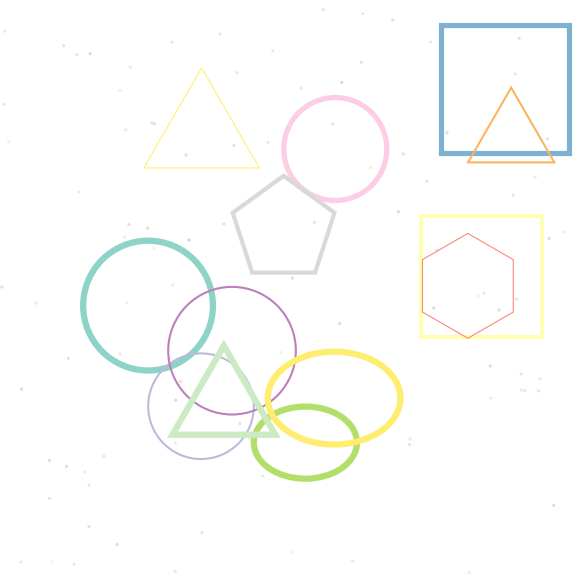[{"shape": "circle", "thickness": 3, "radius": 0.56, "center": [0.256, 0.47]}, {"shape": "square", "thickness": 2, "radius": 0.52, "center": [0.834, 0.52]}, {"shape": "circle", "thickness": 1, "radius": 0.46, "center": [0.348, 0.296]}, {"shape": "hexagon", "thickness": 0.5, "radius": 0.45, "center": [0.81, 0.504]}, {"shape": "square", "thickness": 2.5, "radius": 0.55, "center": [0.874, 0.845]}, {"shape": "triangle", "thickness": 1, "radius": 0.43, "center": [0.885, 0.761]}, {"shape": "oval", "thickness": 3, "radius": 0.45, "center": [0.529, 0.233]}, {"shape": "circle", "thickness": 2.5, "radius": 0.45, "center": [0.581, 0.741]}, {"shape": "pentagon", "thickness": 2, "radius": 0.46, "center": [0.491, 0.602]}, {"shape": "circle", "thickness": 1, "radius": 0.55, "center": [0.402, 0.392]}, {"shape": "triangle", "thickness": 3, "radius": 0.51, "center": [0.388, 0.298]}, {"shape": "oval", "thickness": 3, "radius": 0.57, "center": [0.579, 0.31]}, {"shape": "triangle", "thickness": 0.5, "radius": 0.58, "center": [0.349, 0.766]}]